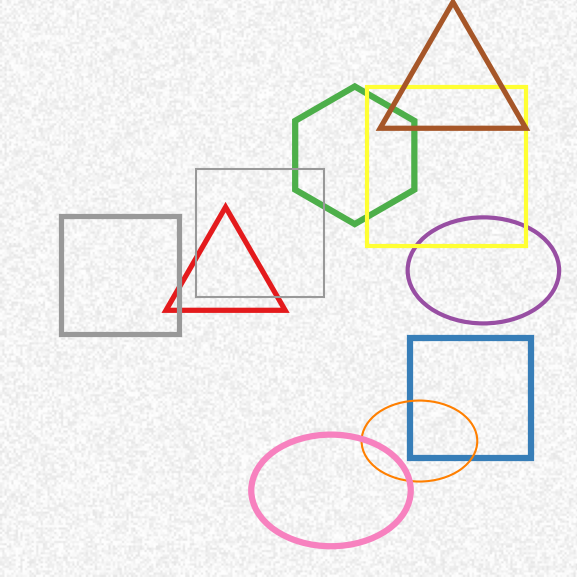[{"shape": "triangle", "thickness": 2.5, "radius": 0.6, "center": [0.391, 0.521]}, {"shape": "square", "thickness": 3, "radius": 0.52, "center": [0.814, 0.31]}, {"shape": "hexagon", "thickness": 3, "radius": 0.6, "center": [0.614, 0.73]}, {"shape": "oval", "thickness": 2, "radius": 0.66, "center": [0.837, 0.531]}, {"shape": "oval", "thickness": 1, "radius": 0.5, "center": [0.726, 0.235]}, {"shape": "square", "thickness": 2, "radius": 0.69, "center": [0.773, 0.711]}, {"shape": "triangle", "thickness": 2.5, "radius": 0.73, "center": [0.784, 0.85]}, {"shape": "oval", "thickness": 3, "radius": 0.69, "center": [0.573, 0.15]}, {"shape": "square", "thickness": 1, "radius": 0.55, "center": [0.451, 0.596]}, {"shape": "square", "thickness": 2.5, "radius": 0.51, "center": [0.207, 0.523]}]